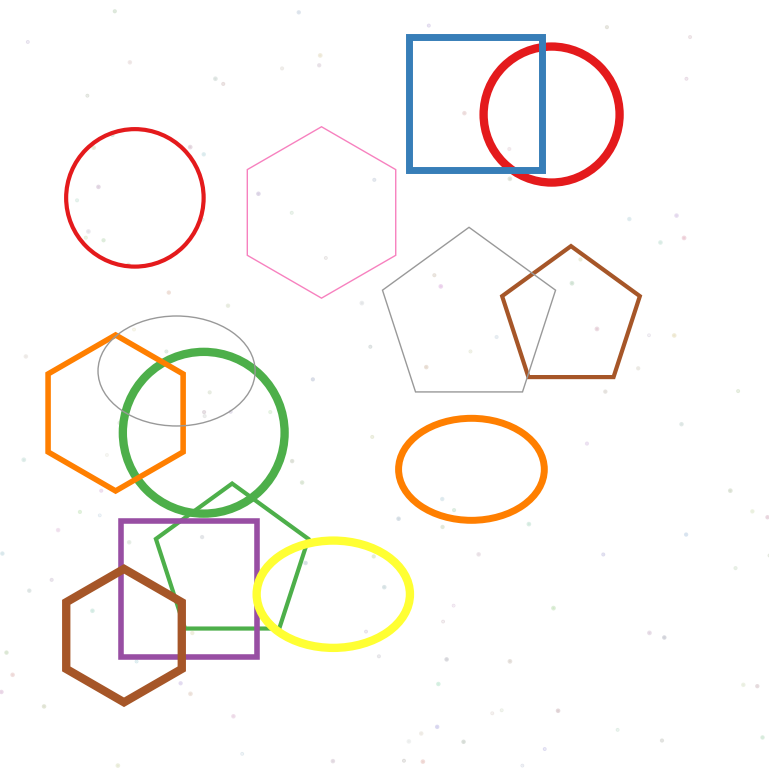[{"shape": "circle", "thickness": 3, "radius": 0.44, "center": [0.716, 0.851]}, {"shape": "circle", "thickness": 1.5, "radius": 0.45, "center": [0.175, 0.743]}, {"shape": "square", "thickness": 2.5, "radius": 0.43, "center": [0.618, 0.865]}, {"shape": "circle", "thickness": 3, "radius": 0.53, "center": [0.265, 0.438]}, {"shape": "pentagon", "thickness": 1.5, "radius": 0.52, "center": [0.301, 0.268]}, {"shape": "square", "thickness": 2, "radius": 0.44, "center": [0.245, 0.235]}, {"shape": "hexagon", "thickness": 2, "radius": 0.51, "center": [0.15, 0.464]}, {"shape": "oval", "thickness": 2.5, "radius": 0.47, "center": [0.612, 0.39]}, {"shape": "oval", "thickness": 3, "radius": 0.5, "center": [0.433, 0.228]}, {"shape": "hexagon", "thickness": 3, "radius": 0.43, "center": [0.161, 0.175]}, {"shape": "pentagon", "thickness": 1.5, "radius": 0.47, "center": [0.742, 0.586]}, {"shape": "hexagon", "thickness": 0.5, "radius": 0.56, "center": [0.418, 0.724]}, {"shape": "oval", "thickness": 0.5, "radius": 0.51, "center": [0.229, 0.518]}, {"shape": "pentagon", "thickness": 0.5, "radius": 0.59, "center": [0.609, 0.587]}]